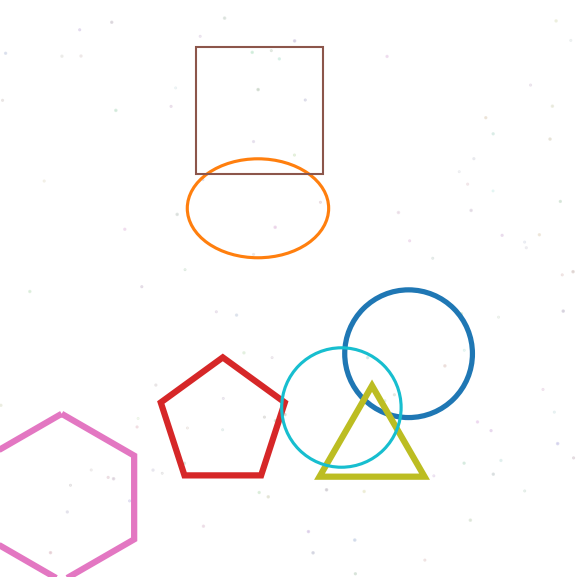[{"shape": "circle", "thickness": 2.5, "radius": 0.55, "center": [0.708, 0.387]}, {"shape": "oval", "thickness": 1.5, "radius": 0.61, "center": [0.447, 0.638]}, {"shape": "pentagon", "thickness": 3, "radius": 0.56, "center": [0.386, 0.267]}, {"shape": "square", "thickness": 1, "radius": 0.55, "center": [0.449, 0.808]}, {"shape": "hexagon", "thickness": 3, "radius": 0.72, "center": [0.107, 0.138]}, {"shape": "triangle", "thickness": 3, "radius": 0.53, "center": [0.644, 0.226]}, {"shape": "circle", "thickness": 1.5, "radius": 0.52, "center": [0.591, 0.293]}]